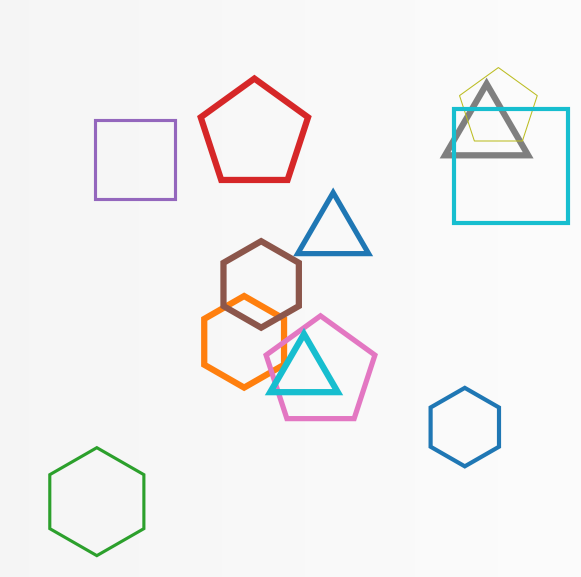[{"shape": "triangle", "thickness": 2.5, "radius": 0.35, "center": [0.573, 0.595]}, {"shape": "hexagon", "thickness": 2, "radius": 0.34, "center": [0.8, 0.26]}, {"shape": "hexagon", "thickness": 3, "radius": 0.4, "center": [0.42, 0.407]}, {"shape": "hexagon", "thickness": 1.5, "radius": 0.47, "center": [0.167, 0.13]}, {"shape": "pentagon", "thickness": 3, "radius": 0.49, "center": [0.438, 0.766]}, {"shape": "square", "thickness": 1.5, "radius": 0.34, "center": [0.232, 0.722]}, {"shape": "hexagon", "thickness": 3, "radius": 0.37, "center": [0.449, 0.507]}, {"shape": "pentagon", "thickness": 2.5, "radius": 0.49, "center": [0.551, 0.354]}, {"shape": "triangle", "thickness": 3, "radius": 0.41, "center": [0.837, 0.771]}, {"shape": "pentagon", "thickness": 0.5, "radius": 0.35, "center": [0.857, 0.812]}, {"shape": "square", "thickness": 2, "radius": 0.49, "center": [0.88, 0.712]}, {"shape": "triangle", "thickness": 3, "radius": 0.34, "center": [0.523, 0.354]}]